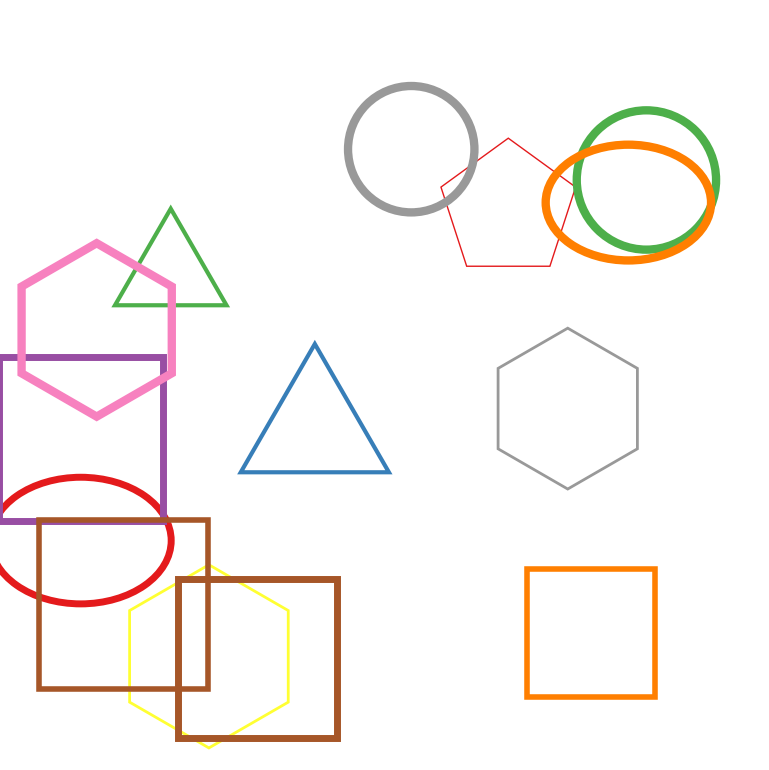[{"shape": "oval", "thickness": 2.5, "radius": 0.59, "center": [0.105, 0.298]}, {"shape": "pentagon", "thickness": 0.5, "radius": 0.46, "center": [0.66, 0.729]}, {"shape": "triangle", "thickness": 1.5, "radius": 0.56, "center": [0.409, 0.442]}, {"shape": "circle", "thickness": 3, "radius": 0.45, "center": [0.839, 0.766]}, {"shape": "triangle", "thickness": 1.5, "radius": 0.42, "center": [0.222, 0.645]}, {"shape": "square", "thickness": 2.5, "radius": 0.53, "center": [0.105, 0.43]}, {"shape": "oval", "thickness": 3, "radius": 0.54, "center": [0.816, 0.737]}, {"shape": "square", "thickness": 2, "radius": 0.41, "center": [0.768, 0.178]}, {"shape": "hexagon", "thickness": 1, "radius": 0.59, "center": [0.271, 0.148]}, {"shape": "square", "thickness": 2, "radius": 0.55, "center": [0.16, 0.215]}, {"shape": "square", "thickness": 2.5, "radius": 0.52, "center": [0.334, 0.145]}, {"shape": "hexagon", "thickness": 3, "radius": 0.56, "center": [0.126, 0.572]}, {"shape": "circle", "thickness": 3, "radius": 0.41, "center": [0.534, 0.806]}, {"shape": "hexagon", "thickness": 1, "radius": 0.52, "center": [0.737, 0.469]}]